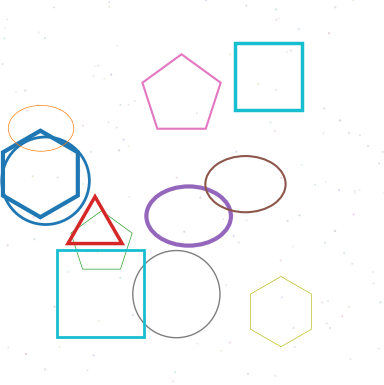[{"shape": "hexagon", "thickness": 3, "radius": 0.56, "center": [0.105, 0.548]}, {"shape": "circle", "thickness": 2, "radius": 0.57, "center": [0.118, 0.531]}, {"shape": "oval", "thickness": 0.5, "radius": 0.43, "center": [0.107, 0.667]}, {"shape": "pentagon", "thickness": 0.5, "radius": 0.42, "center": [0.264, 0.369]}, {"shape": "triangle", "thickness": 2.5, "radius": 0.41, "center": [0.247, 0.408]}, {"shape": "oval", "thickness": 3, "radius": 0.55, "center": [0.49, 0.439]}, {"shape": "oval", "thickness": 1.5, "radius": 0.52, "center": [0.638, 0.522]}, {"shape": "pentagon", "thickness": 1.5, "radius": 0.53, "center": [0.472, 0.752]}, {"shape": "circle", "thickness": 1, "radius": 0.57, "center": [0.458, 0.236]}, {"shape": "hexagon", "thickness": 0.5, "radius": 0.46, "center": [0.73, 0.191]}, {"shape": "square", "thickness": 2.5, "radius": 0.44, "center": [0.698, 0.801]}, {"shape": "square", "thickness": 2, "radius": 0.57, "center": [0.26, 0.237]}]